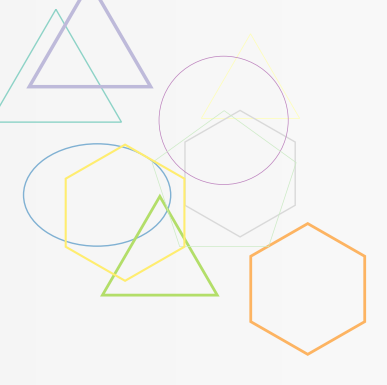[{"shape": "triangle", "thickness": 1, "radius": 0.98, "center": [0.144, 0.78]}, {"shape": "triangle", "thickness": 0.5, "radius": 0.73, "center": [0.646, 0.766]}, {"shape": "triangle", "thickness": 2.5, "radius": 0.9, "center": [0.232, 0.865]}, {"shape": "oval", "thickness": 1, "radius": 0.95, "center": [0.251, 0.494]}, {"shape": "hexagon", "thickness": 2, "radius": 0.85, "center": [0.794, 0.249]}, {"shape": "triangle", "thickness": 2, "radius": 0.86, "center": [0.412, 0.319]}, {"shape": "hexagon", "thickness": 1, "radius": 0.82, "center": [0.62, 0.549]}, {"shape": "circle", "thickness": 0.5, "radius": 0.83, "center": [0.577, 0.687]}, {"shape": "pentagon", "thickness": 0.5, "radius": 0.98, "center": [0.578, 0.517]}, {"shape": "hexagon", "thickness": 1.5, "radius": 0.88, "center": [0.323, 0.447]}]